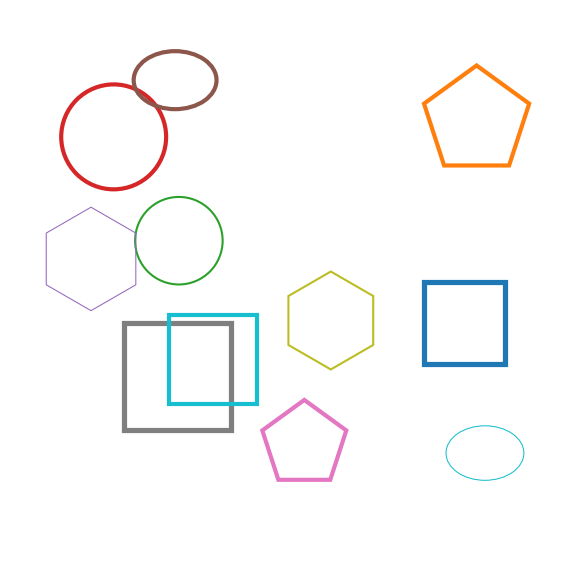[{"shape": "square", "thickness": 2.5, "radius": 0.35, "center": [0.804, 0.44]}, {"shape": "pentagon", "thickness": 2, "radius": 0.48, "center": [0.825, 0.79]}, {"shape": "circle", "thickness": 1, "radius": 0.38, "center": [0.31, 0.582]}, {"shape": "circle", "thickness": 2, "radius": 0.45, "center": [0.197, 0.762]}, {"shape": "hexagon", "thickness": 0.5, "radius": 0.45, "center": [0.158, 0.551]}, {"shape": "oval", "thickness": 2, "radius": 0.36, "center": [0.303, 0.86]}, {"shape": "pentagon", "thickness": 2, "radius": 0.38, "center": [0.527, 0.23]}, {"shape": "square", "thickness": 2.5, "radius": 0.46, "center": [0.307, 0.347]}, {"shape": "hexagon", "thickness": 1, "radius": 0.42, "center": [0.573, 0.444]}, {"shape": "oval", "thickness": 0.5, "radius": 0.34, "center": [0.84, 0.215]}, {"shape": "square", "thickness": 2, "radius": 0.38, "center": [0.368, 0.376]}]